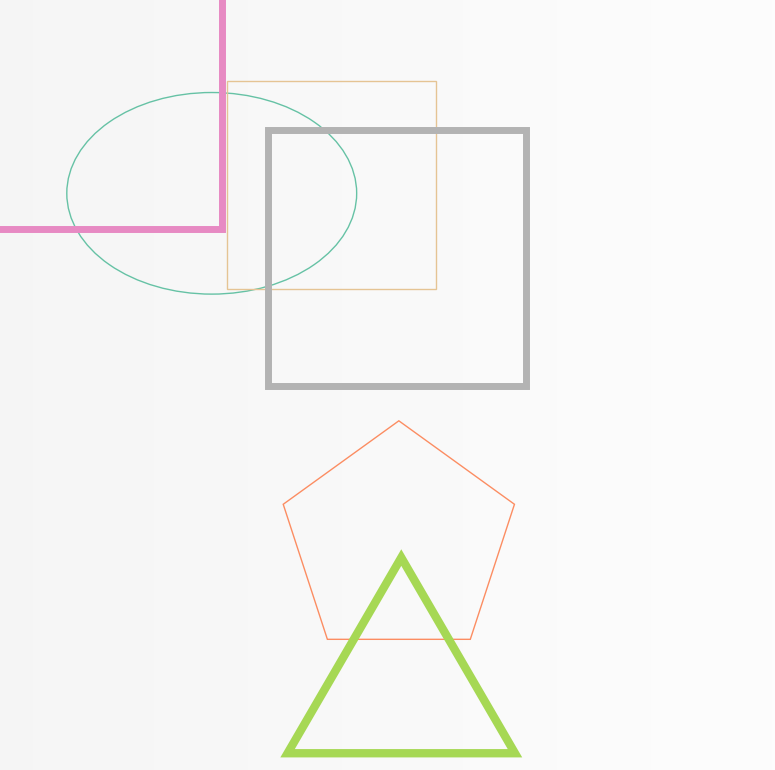[{"shape": "oval", "thickness": 0.5, "radius": 0.94, "center": [0.273, 0.749]}, {"shape": "pentagon", "thickness": 0.5, "radius": 0.78, "center": [0.515, 0.297]}, {"shape": "square", "thickness": 2.5, "radius": 0.76, "center": [0.135, 0.855]}, {"shape": "triangle", "thickness": 3, "radius": 0.85, "center": [0.518, 0.106]}, {"shape": "square", "thickness": 0.5, "radius": 0.67, "center": [0.428, 0.759]}, {"shape": "square", "thickness": 2.5, "radius": 0.83, "center": [0.513, 0.665]}]